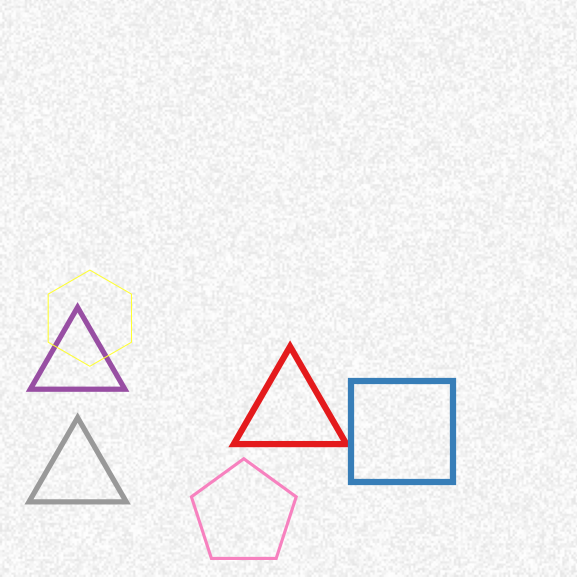[{"shape": "triangle", "thickness": 3, "radius": 0.56, "center": [0.502, 0.286]}, {"shape": "square", "thickness": 3, "radius": 0.44, "center": [0.696, 0.252]}, {"shape": "triangle", "thickness": 2.5, "radius": 0.47, "center": [0.134, 0.372]}, {"shape": "hexagon", "thickness": 0.5, "radius": 0.42, "center": [0.156, 0.448]}, {"shape": "pentagon", "thickness": 1.5, "radius": 0.48, "center": [0.422, 0.109]}, {"shape": "triangle", "thickness": 2.5, "radius": 0.49, "center": [0.134, 0.179]}]